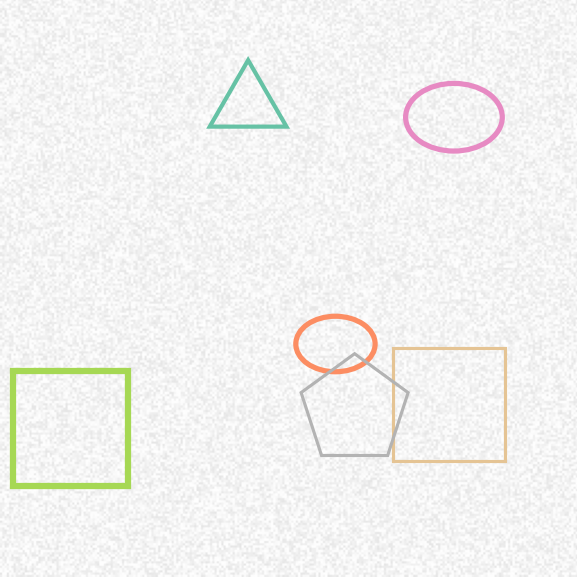[{"shape": "triangle", "thickness": 2, "radius": 0.38, "center": [0.43, 0.818]}, {"shape": "oval", "thickness": 2.5, "radius": 0.34, "center": [0.581, 0.403]}, {"shape": "oval", "thickness": 2.5, "radius": 0.42, "center": [0.786, 0.796]}, {"shape": "square", "thickness": 3, "radius": 0.5, "center": [0.122, 0.258]}, {"shape": "square", "thickness": 1.5, "radius": 0.49, "center": [0.778, 0.299]}, {"shape": "pentagon", "thickness": 1.5, "radius": 0.49, "center": [0.614, 0.289]}]